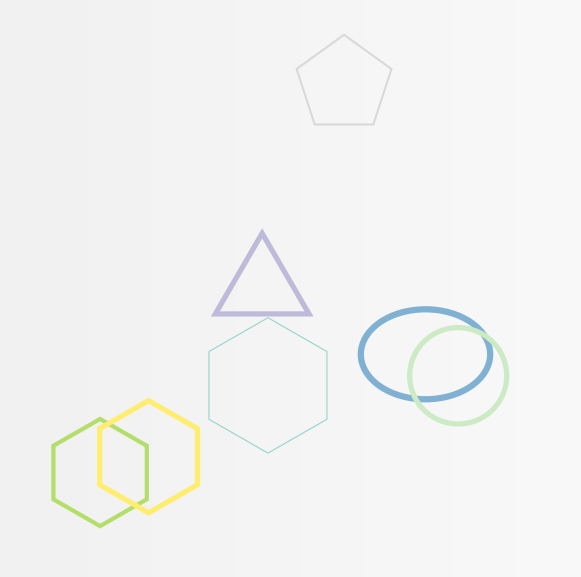[{"shape": "hexagon", "thickness": 0.5, "radius": 0.59, "center": [0.461, 0.332]}, {"shape": "triangle", "thickness": 2.5, "radius": 0.47, "center": [0.451, 0.502]}, {"shape": "oval", "thickness": 3, "radius": 0.56, "center": [0.732, 0.386]}, {"shape": "hexagon", "thickness": 2, "radius": 0.46, "center": [0.172, 0.181]}, {"shape": "pentagon", "thickness": 1, "radius": 0.43, "center": [0.592, 0.853]}, {"shape": "circle", "thickness": 2.5, "radius": 0.42, "center": [0.788, 0.348]}, {"shape": "hexagon", "thickness": 2.5, "radius": 0.49, "center": [0.256, 0.208]}]